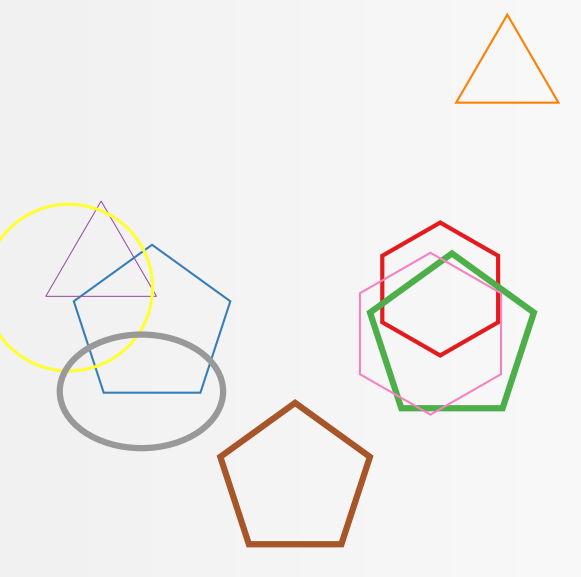[{"shape": "hexagon", "thickness": 2, "radius": 0.58, "center": [0.757, 0.499]}, {"shape": "pentagon", "thickness": 1, "radius": 0.71, "center": [0.262, 0.434]}, {"shape": "pentagon", "thickness": 3, "radius": 0.74, "center": [0.778, 0.412]}, {"shape": "triangle", "thickness": 0.5, "radius": 0.55, "center": [0.174, 0.541]}, {"shape": "triangle", "thickness": 1, "radius": 0.51, "center": [0.873, 0.872]}, {"shape": "circle", "thickness": 1.5, "radius": 0.72, "center": [0.118, 0.501]}, {"shape": "pentagon", "thickness": 3, "radius": 0.68, "center": [0.508, 0.166]}, {"shape": "hexagon", "thickness": 1, "radius": 0.7, "center": [0.741, 0.421]}, {"shape": "oval", "thickness": 3, "radius": 0.7, "center": [0.243, 0.321]}]